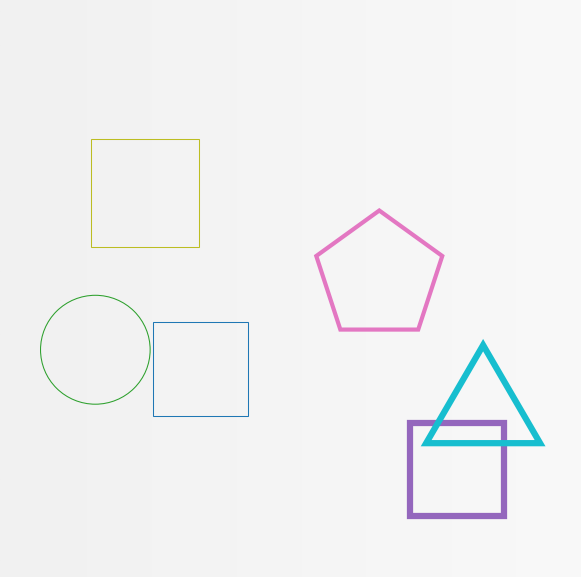[{"shape": "square", "thickness": 0.5, "radius": 0.41, "center": [0.345, 0.36]}, {"shape": "circle", "thickness": 0.5, "radius": 0.47, "center": [0.164, 0.394]}, {"shape": "square", "thickness": 3, "radius": 0.4, "center": [0.786, 0.186]}, {"shape": "pentagon", "thickness": 2, "radius": 0.57, "center": [0.653, 0.521]}, {"shape": "square", "thickness": 0.5, "radius": 0.47, "center": [0.25, 0.665]}, {"shape": "triangle", "thickness": 3, "radius": 0.57, "center": [0.831, 0.288]}]